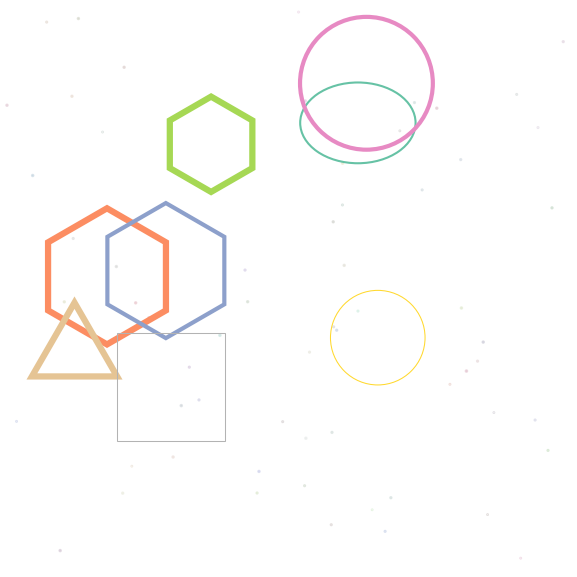[{"shape": "oval", "thickness": 1, "radius": 0.5, "center": [0.62, 0.786]}, {"shape": "hexagon", "thickness": 3, "radius": 0.59, "center": [0.185, 0.521]}, {"shape": "hexagon", "thickness": 2, "radius": 0.58, "center": [0.287, 0.531]}, {"shape": "circle", "thickness": 2, "radius": 0.57, "center": [0.635, 0.855]}, {"shape": "hexagon", "thickness": 3, "radius": 0.41, "center": [0.366, 0.749]}, {"shape": "circle", "thickness": 0.5, "radius": 0.41, "center": [0.654, 0.414]}, {"shape": "triangle", "thickness": 3, "radius": 0.43, "center": [0.129, 0.39]}, {"shape": "square", "thickness": 0.5, "radius": 0.47, "center": [0.296, 0.329]}]